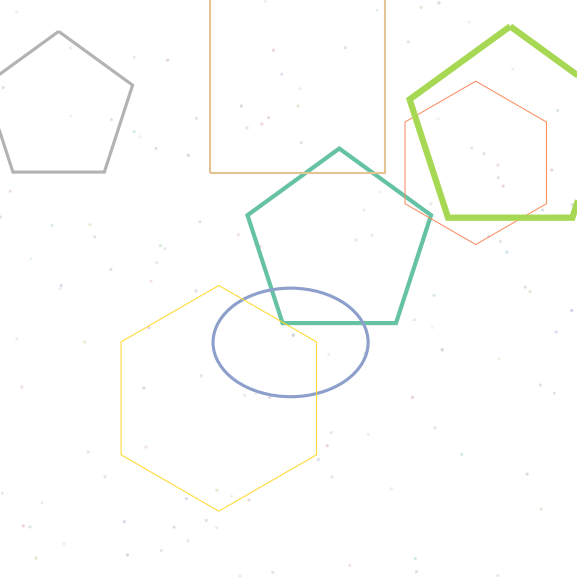[{"shape": "pentagon", "thickness": 2, "radius": 0.84, "center": [0.587, 0.575]}, {"shape": "hexagon", "thickness": 0.5, "radius": 0.71, "center": [0.824, 0.717]}, {"shape": "oval", "thickness": 1.5, "radius": 0.67, "center": [0.503, 0.406]}, {"shape": "pentagon", "thickness": 3, "radius": 0.92, "center": [0.883, 0.77]}, {"shape": "hexagon", "thickness": 0.5, "radius": 0.98, "center": [0.379, 0.309]}, {"shape": "square", "thickness": 1, "radius": 0.76, "center": [0.515, 0.851]}, {"shape": "pentagon", "thickness": 1.5, "radius": 0.67, "center": [0.102, 0.81]}]